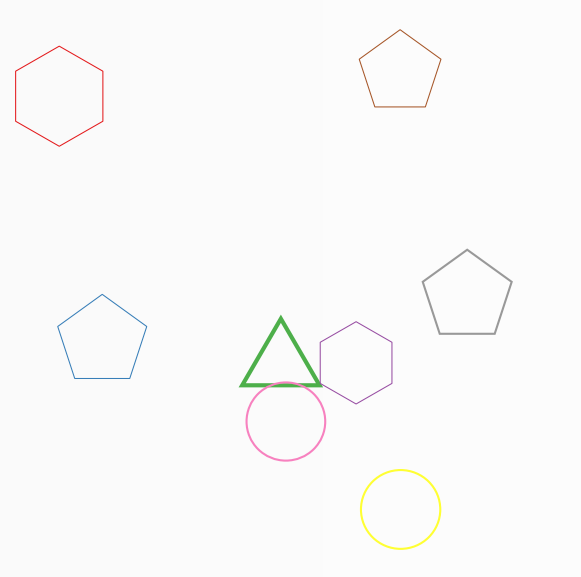[{"shape": "hexagon", "thickness": 0.5, "radius": 0.43, "center": [0.102, 0.833]}, {"shape": "pentagon", "thickness": 0.5, "radius": 0.4, "center": [0.176, 0.409]}, {"shape": "triangle", "thickness": 2, "radius": 0.38, "center": [0.483, 0.37]}, {"shape": "hexagon", "thickness": 0.5, "radius": 0.36, "center": [0.613, 0.371]}, {"shape": "circle", "thickness": 1, "radius": 0.34, "center": [0.689, 0.117]}, {"shape": "pentagon", "thickness": 0.5, "radius": 0.37, "center": [0.688, 0.874]}, {"shape": "circle", "thickness": 1, "radius": 0.34, "center": [0.492, 0.269]}, {"shape": "pentagon", "thickness": 1, "radius": 0.4, "center": [0.804, 0.486]}]